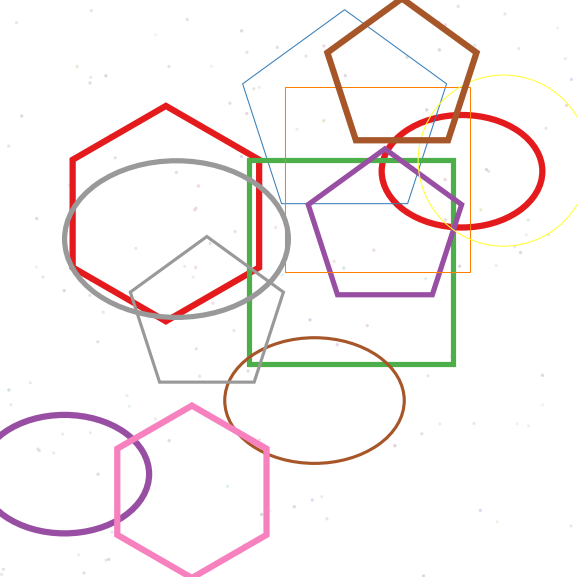[{"shape": "oval", "thickness": 3, "radius": 0.7, "center": [0.8, 0.703]}, {"shape": "hexagon", "thickness": 3, "radius": 0.93, "center": [0.287, 0.629]}, {"shape": "pentagon", "thickness": 0.5, "radius": 0.93, "center": [0.597, 0.797]}, {"shape": "square", "thickness": 2.5, "radius": 0.88, "center": [0.608, 0.545]}, {"shape": "pentagon", "thickness": 2.5, "radius": 0.7, "center": [0.667, 0.602]}, {"shape": "oval", "thickness": 3, "radius": 0.73, "center": [0.112, 0.178]}, {"shape": "square", "thickness": 0.5, "radius": 0.8, "center": [0.654, 0.688]}, {"shape": "circle", "thickness": 0.5, "radius": 0.74, "center": [0.872, 0.721]}, {"shape": "oval", "thickness": 1.5, "radius": 0.78, "center": [0.545, 0.306]}, {"shape": "pentagon", "thickness": 3, "radius": 0.68, "center": [0.696, 0.866]}, {"shape": "hexagon", "thickness": 3, "radius": 0.75, "center": [0.332, 0.148]}, {"shape": "oval", "thickness": 2.5, "radius": 0.97, "center": [0.306, 0.585]}, {"shape": "pentagon", "thickness": 1.5, "radius": 0.7, "center": [0.358, 0.45]}]